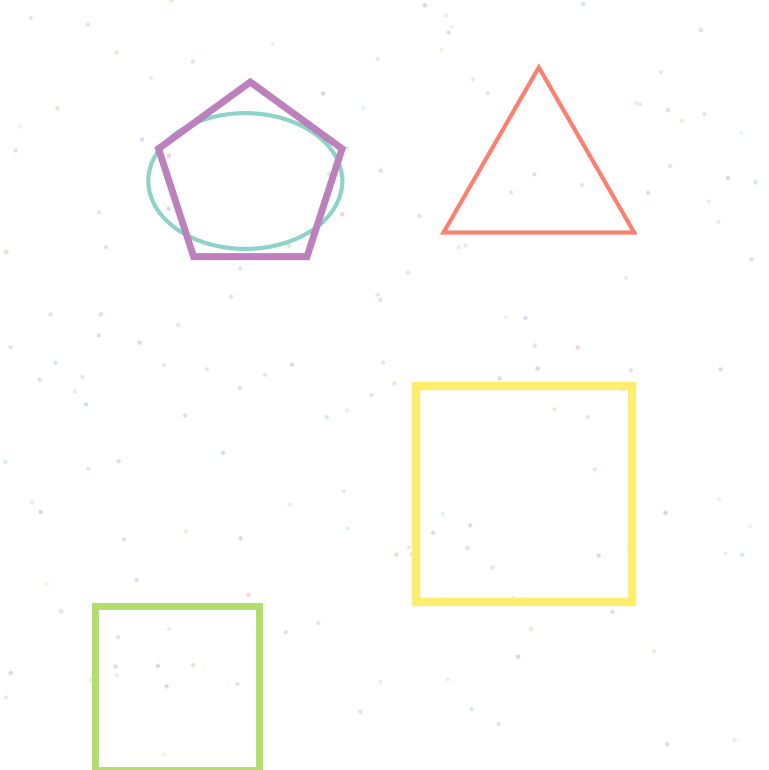[{"shape": "oval", "thickness": 1.5, "radius": 0.63, "center": [0.319, 0.765]}, {"shape": "triangle", "thickness": 1.5, "radius": 0.71, "center": [0.7, 0.77]}, {"shape": "square", "thickness": 2.5, "radius": 0.53, "center": [0.23, 0.107]}, {"shape": "pentagon", "thickness": 2.5, "radius": 0.63, "center": [0.325, 0.768]}, {"shape": "square", "thickness": 3, "radius": 0.7, "center": [0.681, 0.359]}]